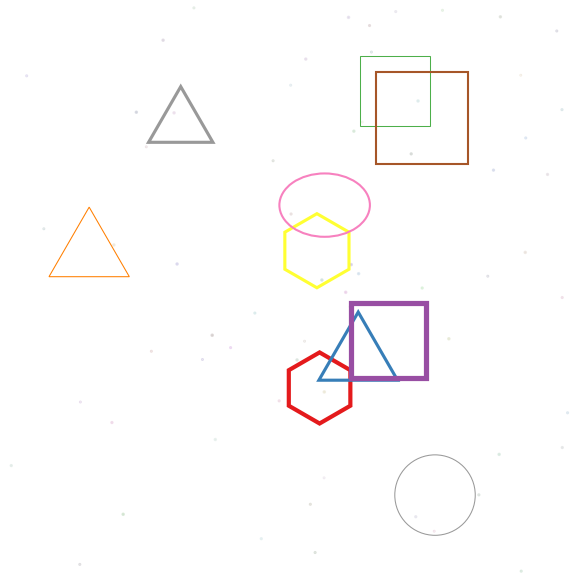[{"shape": "hexagon", "thickness": 2, "radius": 0.31, "center": [0.553, 0.327]}, {"shape": "triangle", "thickness": 1.5, "radius": 0.39, "center": [0.62, 0.38]}, {"shape": "square", "thickness": 0.5, "radius": 0.3, "center": [0.684, 0.841]}, {"shape": "square", "thickness": 2.5, "radius": 0.33, "center": [0.672, 0.409]}, {"shape": "triangle", "thickness": 0.5, "radius": 0.4, "center": [0.154, 0.56]}, {"shape": "hexagon", "thickness": 1.5, "radius": 0.32, "center": [0.549, 0.565]}, {"shape": "square", "thickness": 1, "radius": 0.4, "center": [0.731, 0.795]}, {"shape": "oval", "thickness": 1, "radius": 0.39, "center": [0.562, 0.644]}, {"shape": "circle", "thickness": 0.5, "radius": 0.35, "center": [0.753, 0.142]}, {"shape": "triangle", "thickness": 1.5, "radius": 0.32, "center": [0.313, 0.785]}]